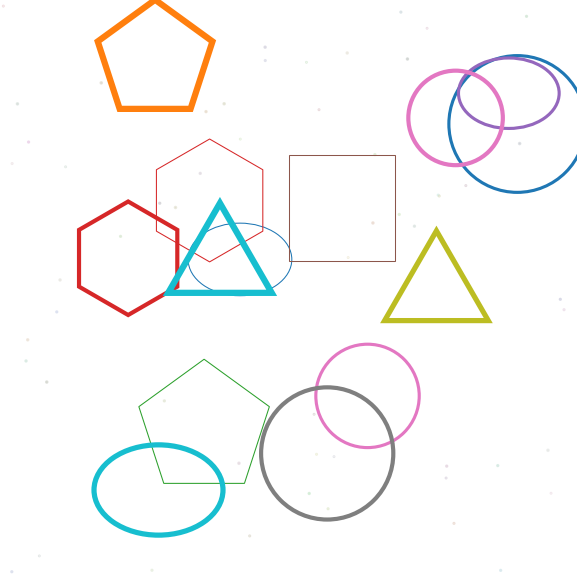[{"shape": "circle", "thickness": 1.5, "radius": 0.59, "center": [0.896, 0.784]}, {"shape": "oval", "thickness": 0.5, "radius": 0.45, "center": [0.416, 0.55]}, {"shape": "pentagon", "thickness": 3, "radius": 0.52, "center": [0.269, 0.895]}, {"shape": "pentagon", "thickness": 0.5, "radius": 0.59, "center": [0.353, 0.258]}, {"shape": "hexagon", "thickness": 0.5, "radius": 0.53, "center": [0.363, 0.652]}, {"shape": "hexagon", "thickness": 2, "radius": 0.49, "center": [0.222, 0.552]}, {"shape": "oval", "thickness": 1.5, "radius": 0.44, "center": [0.881, 0.838]}, {"shape": "square", "thickness": 0.5, "radius": 0.46, "center": [0.592, 0.64]}, {"shape": "circle", "thickness": 1.5, "radius": 0.45, "center": [0.636, 0.314]}, {"shape": "circle", "thickness": 2, "radius": 0.41, "center": [0.789, 0.795]}, {"shape": "circle", "thickness": 2, "radius": 0.57, "center": [0.567, 0.214]}, {"shape": "triangle", "thickness": 2.5, "radius": 0.52, "center": [0.756, 0.496]}, {"shape": "triangle", "thickness": 3, "radius": 0.52, "center": [0.381, 0.544]}, {"shape": "oval", "thickness": 2.5, "radius": 0.56, "center": [0.274, 0.151]}]